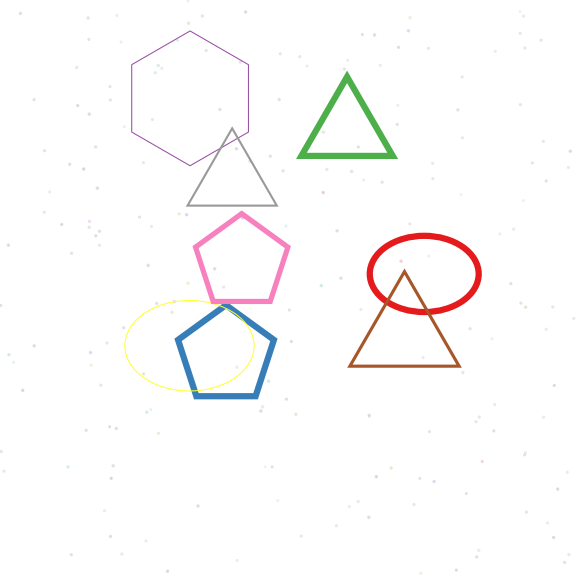[{"shape": "oval", "thickness": 3, "radius": 0.47, "center": [0.735, 0.525]}, {"shape": "pentagon", "thickness": 3, "radius": 0.44, "center": [0.391, 0.384]}, {"shape": "triangle", "thickness": 3, "radius": 0.46, "center": [0.601, 0.775]}, {"shape": "hexagon", "thickness": 0.5, "radius": 0.58, "center": [0.329, 0.829]}, {"shape": "oval", "thickness": 0.5, "radius": 0.56, "center": [0.328, 0.4]}, {"shape": "triangle", "thickness": 1.5, "radius": 0.55, "center": [0.7, 0.42]}, {"shape": "pentagon", "thickness": 2.5, "radius": 0.42, "center": [0.419, 0.545]}, {"shape": "triangle", "thickness": 1, "radius": 0.45, "center": [0.402, 0.688]}]